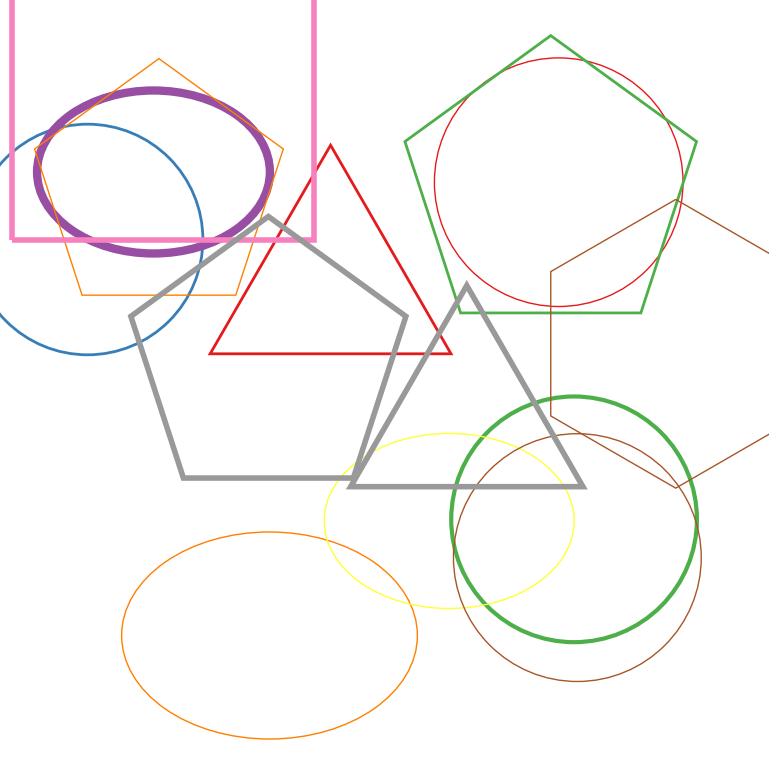[{"shape": "circle", "thickness": 0.5, "radius": 0.81, "center": [0.726, 0.763]}, {"shape": "triangle", "thickness": 1, "radius": 0.9, "center": [0.429, 0.631]}, {"shape": "circle", "thickness": 1, "radius": 0.75, "center": [0.114, 0.689]}, {"shape": "pentagon", "thickness": 1, "radius": 1.0, "center": [0.715, 0.755]}, {"shape": "circle", "thickness": 1.5, "radius": 0.8, "center": [0.746, 0.326]}, {"shape": "oval", "thickness": 3, "radius": 0.76, "center": [0.199, 0.777]}, {"shape": "pentagon", "thickness": 0.5, "radius": 0.85, "center": [0.206, 0.754]}, {"shape": "oval", "thickness": 0.5, "radius": 0.96, "center": [0.35, 0.175]}, {"shape": "oval", "thickness": 0.5, "radius": 0.81, "center": [0.583, 0.323]}, {"shape": "hexagon", "thickness": 0.5, "radius": 0.94, "center": [0.878, 0.554]}, {"shape": "circle", "thickness": 0.5, "radius": 0.8, "center": [0.75, 0.276]}, {"shape": "square", "thickness": 2, "radius": 0.98, "center": [0.212, 0.884]}, {"shape": "pentagon", "thickness": 2, "radius": 0.94, "center": [0.349, 0.531]}, {"shape": "triangle", "thickness": 2, "radius": 0.87, "center": [0.606, 0.455]}]